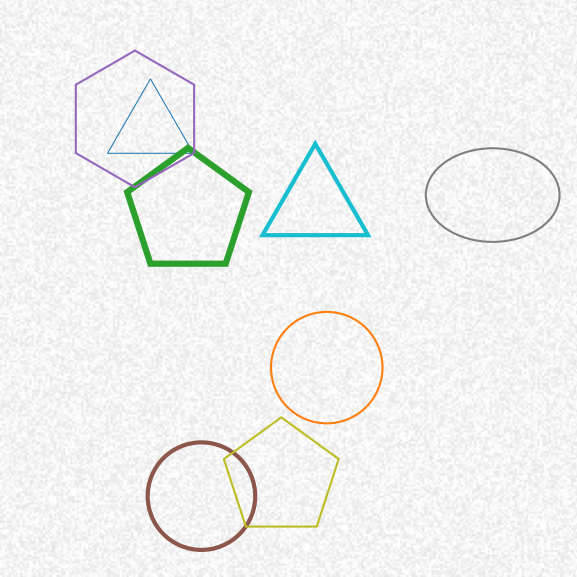[{"shape": "triangle", "thickness": 0.5, "radius": 0.43, "center": [0.261, 0.777]}, {"shape": "circle", "thickness": 1, "radius": 0.48, "center": [0.566, 0.363]}, {"shape": "pentagon", "thickness": 3, "radius": 0.55, "center": [0.326, 0.632]}, {"shape": "hexagon", "thickness": 1, "radius": 0.59, "center": [0.234, 0.793]}, {"shape": "circle", "thickness": 2, "radius": 0.47, "center": [0.349, 0.14]}, {"shape": "oval", "thickness": 1, "radius": 0.58, "center": [0.853, 0.661]}, {"shape": "pentagon", "thickness": 1, "radius": 0.52, "center": [0.487, 0.172]}, {"shape": "triangle", "thickness": 2, "radius": 0.53, "center": [0.546, 0.645]}]